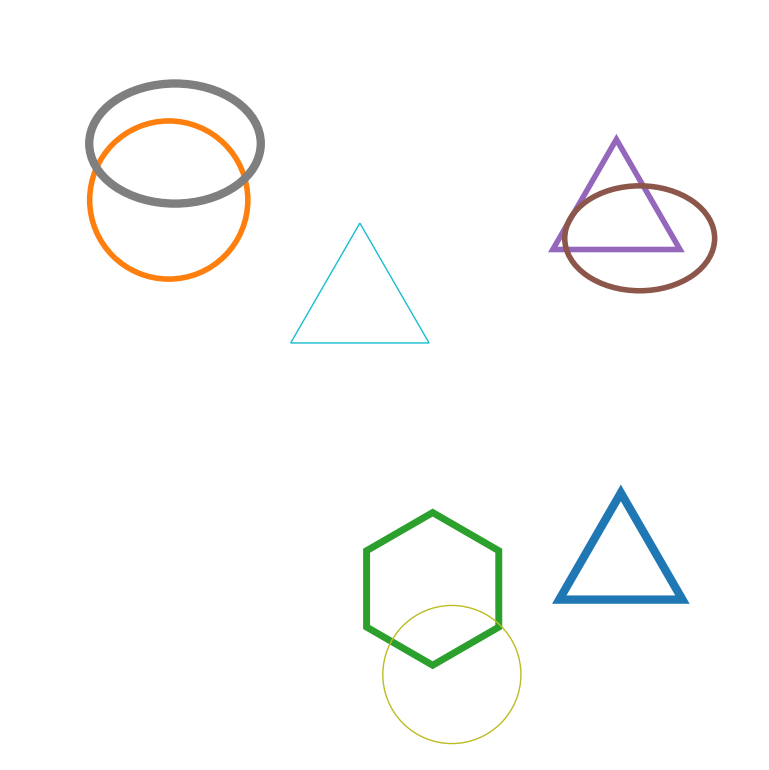[{"shape": "triangle", "thickness": 3, "radius": 0.46, "center": [0.806, 0.267]}, {"shape": "circle", "thickness": 2, "radius": 0.51, "center": [0.219, 0.74]}, {"shape": "hexagon", "thickness": 2.5, "radius": 0.5, "center": [0.562, 0.235]}, {"shape": "triangle", "thickness": 2, "radius": 0.48, "center": [0.801, 0.724]}, {"shape": "oval", "thickness": 2, "radius": 0.49, "center": [0.831, 0.691]}, {"shape": "oval", "thickness": 3, "radius": 0.56, "center": [0.227, 0.814]}, {"shape": "circle", "thickness": 0.5, "radius": 0.45, "center": [0.587, 0.124]}, {"shape": "triangle", "thickness": 0.5, "radius": 0.52, "center": [0.467, 0.606]}]